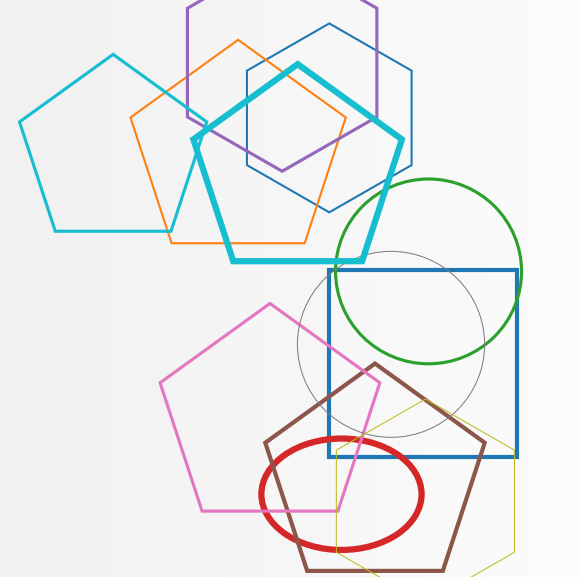[{"shape": "square", "thickness": 2, "radius": 0.81, "center": [0.728, 0.37]}, {"shape": "hexagon", "thickness": 1, "radius": 0.82, "center": [0.566, 0.795]}, {"shape": "pentagon", "thickness": 1, "radius": 0.97, "center": [0.41, 0.735]}, {"shape": "circle", "thickness": 1.5, "radius": 0.8, "center": [0.737, 0.529]}, {"shape": "oval", "thickness": 3, "radius": 0.69, "center": [0.587, 0.143]}, {"shape": "hexagon", "thickness": 1.5, "radius": 0.94, "center": [0.485, 0.891]}, {"shape": "pentagon", "thickness": 2, "radius": 0.99, "center": [0.645, 0.171]}, {"shape": "pentagon", "thickness": 1.5, "radius": 0.99, "center": [0.464, 0.275]}, {"shape": "circle", "thickness": 0.5, "radius": 0.81, "center": [0.673, 0.403]}, {"shape": "hexagon", "thickness": 0.5, "radius": 0.88, "center": [0.732, 0.131]}, {"shape": "pentagon", "thickness": 1.5, "radius": 0.85, "center": [0.195, 0.736]}, {"shape": "pentagon", "thickness": 3, "radius": 0.94, "center": [0.512, 0.699]}]